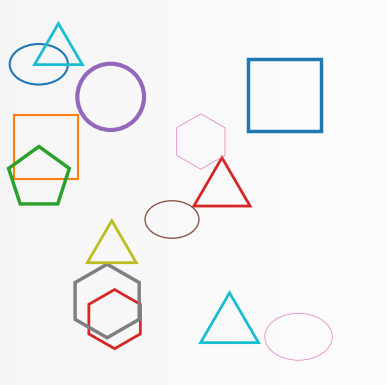[{"shape": "square", "thickness": 2.5, "radius": 0.47, "center": [0.734, 0.753]}, {"shape": "oval", "thickness": 1.5, "radius": 0.38, "center": [0.1, 0.833]}, {"shape": "square", "thickness": 1.5, "radius": 0.41, "center": [0.118, 0.618]}, {"shape": "pentagon", "thickness": 2.5, "radius": 0.41, "center": [0.101, 0.537]}, {"shape": "triangle", "thickness": 2, "radius": 0.42, "center": [0.573, 0.507]}, {"shape": "hexagon", "thickness": 2, "radius": 0.38, "center": [0.296, 0.171]}, {"shape": "circle", "thickness": 3, "radius": 0.43, "center": [0.286, 0.748]}, {"shape": "oval", "thickness": 1, "radius": 0.35, "center": [0.444, 0.43]}, {"shape": "hexagon", "thickness": 0.5, "radius": 0.36, "center": [0.518, 0.632]}, {"shape": "oval", "thickness": 0.5, "radius": 0.44, "center": [0.77, 0.125]}, {"shape": "hexagon", "thickness": 2.5, "radius": 0.48, "center": [0.277, 0.218]}, {"shape": "triangle", "thickness": 2, "radius": 0.36, "center": [0.289, 0.354]}, {"shape": "triangle", "thickness": 2, "radius": 0.36, "center": [0.151, 0.868]}, {"shape": "triangle", "thickness": 2, "radius": 0.43, "center": [0.592, 0.153]}]